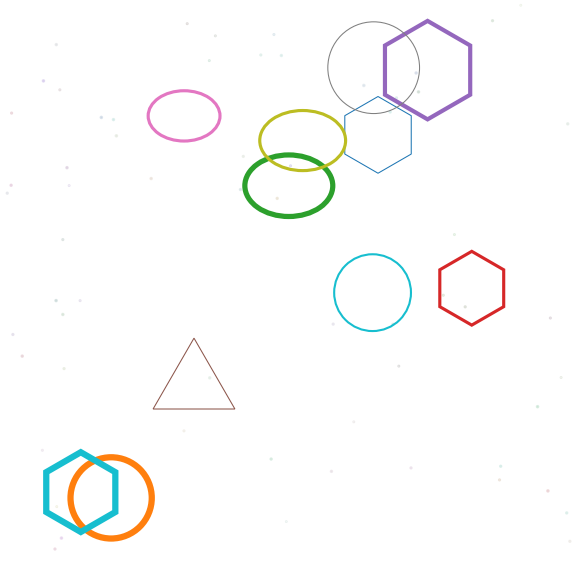[{"shape": "hexagon", "thickness": 0.5, "radius": 0.33, "center": [0.655, 0.766]}, {"shape": "circle", "thickness": 3, "radius": 0.35, "center": [0.192, 0.137]}, {"shape": "oval", "thickness": 2.5, "radius": 0.38, "center": [0.5, 0.678]}, {"shape": "hexagon", "thickness": 1.5, "radius": 0.32, "center": [0.817, 0.5]}, {"shape": "hexagon", "thickness": 2, "radius": 0.43, "center": [0.74, 0.878]}, {"shape": "triangle", "thickness": 0.5, "radius": 0.41, "center": [0.336, 0.332]}, {"shape": "oval", "thickness": 1.5, "radius": 0.31, "center": [0.319, 0.798]}, {"shape": "circle", "thickness": 0.5, "radius": 0.4, "center": [0.647, 0.882]}, {"shape": "oval", "thickness": 1.5, "radius": 0.37, "center": [0.524, 0.756]}, {"shape": "hexagon", "thickness": 3, "radius": 0.35, "center": [0.14, 0.147]}, {"shape": "circle", "thickness": 1, "radius": 0.33, "center": [0.645, 0.492]}]